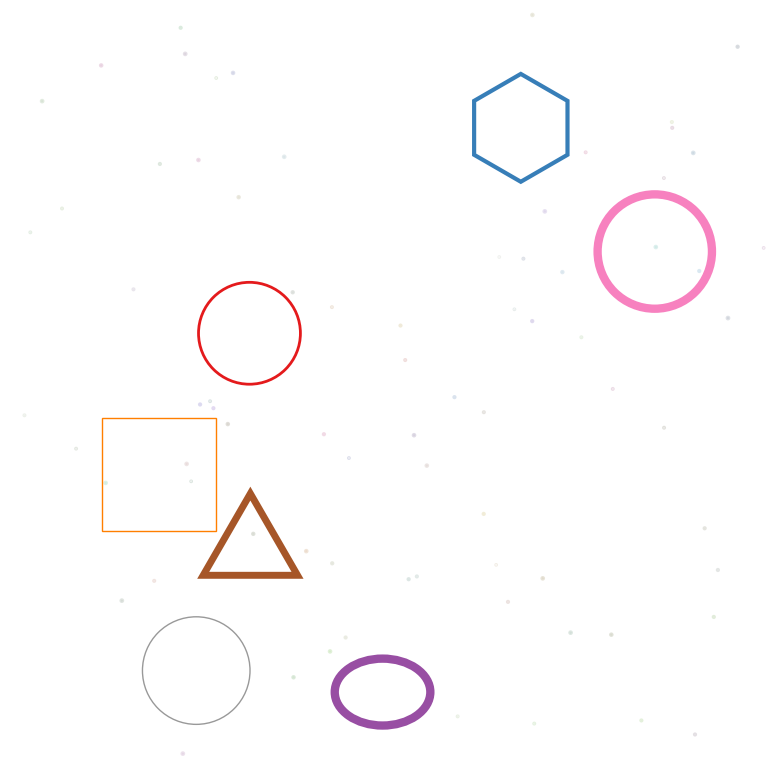[{"shape": "circle", "thickness": 1, "radius": 0.33, "center": [0.324, 0.567]}, {"shape": "hexagon", "thickness": 1.5, "radius": 0.35, "center": [0.676, 0.834]}, {"shape": "oval", "thickness": 3, "radius": 0.31, "center": [0.497, 0.101]}, {"shape": "square", "thickness": 0.5, "radius": 0.37, "center": [0.206, 0.384]}, {"shape": "triangle", "thickness": 2.5, "radius": 0.35, "center": [0.325, 0.288]}, {"shape": "circle", "thickness": 3, "radius": 0.37, "center": [0.85, 0.673]}, {"shape": "circle", "thickness": 0.5, "radius": 0.35, "center": [0.255, 0.129]}]